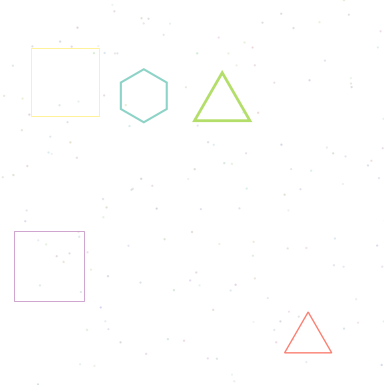[{"shape": "hexagon", "thickness": 1.5, "radius": 0.34, "center": [0.373, 0.751]}, {"shape": "triangle", "thickness": 1, "radius": 0.35, "center": [0.8, 0.119]}, {"shape": "triangle", "thickness": 2, "radius": 0.42, "center": [0.577, 0.728]}, {"shape": "square", "thickness": 0.5, "radius": 0.45, "center": [0.127, 0.31]}, {"shape": "square", "thickness": 0.5, "radius": 0.44, "center": [0.169, 0.788]}]